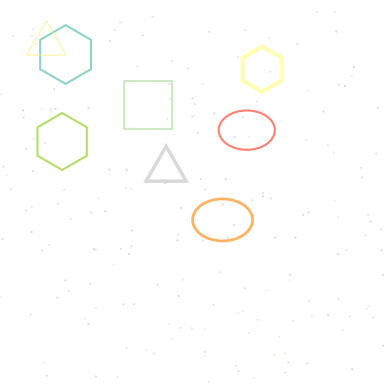[{"shape": "hexagon", "thickness": 1.5, "radius": 0.38, "center": [0.17, 0.858]}, {"shape": "hexagon", "thickness": 3, "radius": 0.29, "center": [0.681, 0.82]}, {"shape": "oval", "thickness": 1.5, "radius": 0.36, "center": [0.641, 0.662]}, {"shape": "oval", "thickness": 2, "radius": 0.39, "center": [0.578, 0.429]}, {"shape": "hexagon", "thickness": 1.5, "radius": 0.37, "center": [0.161, 0.632]}, {"shape": "triangle", "thickness": 2.5, "radius": 0.3, "center": [0.431, 0.56]}, {"shape": "square", "thickness": 1.5, "radius": 0.31, "center": [0.384, 0.728]}, {"shape": "triangle", "thickness": 0.5, "radius": 0.3, "center": [0.12, 0.887]}]